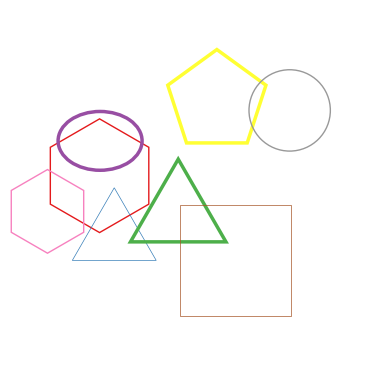[{"shape": "hexagon", "thickness": 1, "radius": 0.74, "center": [0.259, 0.544]}, {"shape": "triangle", "thickness": 0.5, "radius": 0.63, "center": [0.297, 0.386]}, {"shape": "triangle", "thickness": 2.5, "radius": 0.72, "center": [0.463, 0.443]}, {"shape": "oval", "thickness": 2.5, "radius": 0.55, "center": [0.26, 0.634]}, {"shape": "pentagon", "thickness": 2.5, "radius": 0.67, "center": [0.563, 0.737]}, {"shape": "square", "thickness": 0.5, "radius": 0.72, "center": [0.612, 0.324]}, {"shape": "hexagon", "thickness": 1, "radius": 0.54, "center": [0.123, 0.451]}, {"shape": "circle", "thickness": 1, "radius": 0.53, "center": [0.752, 0.713]}]